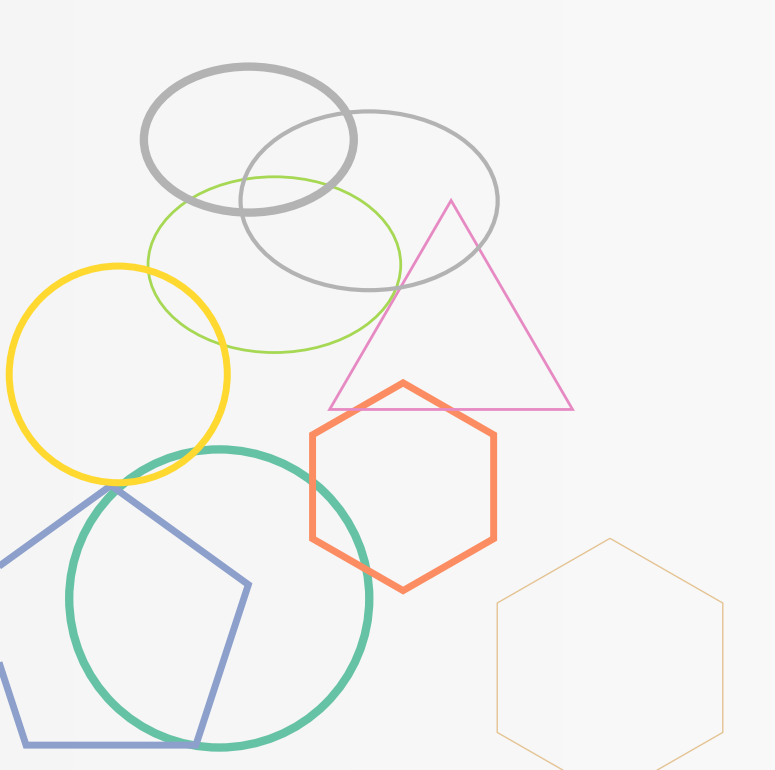[{"shape": "circle", "thickness": 3, "radius": 0.97, "center": [0.283, 0.223]}, {"shape": "hexagon", "thickness": 2.5, "radius": 0.67, "center": [0.52, 0.368]}, {"shape": "pentagon", "thickness": 2.5, "radius": 0.93, "center": [0.143, 0.183]}, {"shape": "triangle", "thickness": 1, "radius": 0.9, "center": [0.582, 0.559]}, {"shape": "oval", "thickness": 1, "radius": 0.82, "center": [0.354, 0.656]}, {"shape": "circle", "thickness": 2.5, "radius": 0.7, "center": [0.153, 0.514]}, {"shape": "hexagon", "thickness": 0.5, "radius": 0.84, "center": [0.787, 0.133]}, {"shape": "oval", "thickness": 3, "radius": 0.68, "center": [0.321, 0.819]}, {"shape": "oval", "thickness": 1.5, "radius": 0.83, "center": [0.476, 0.739]}]